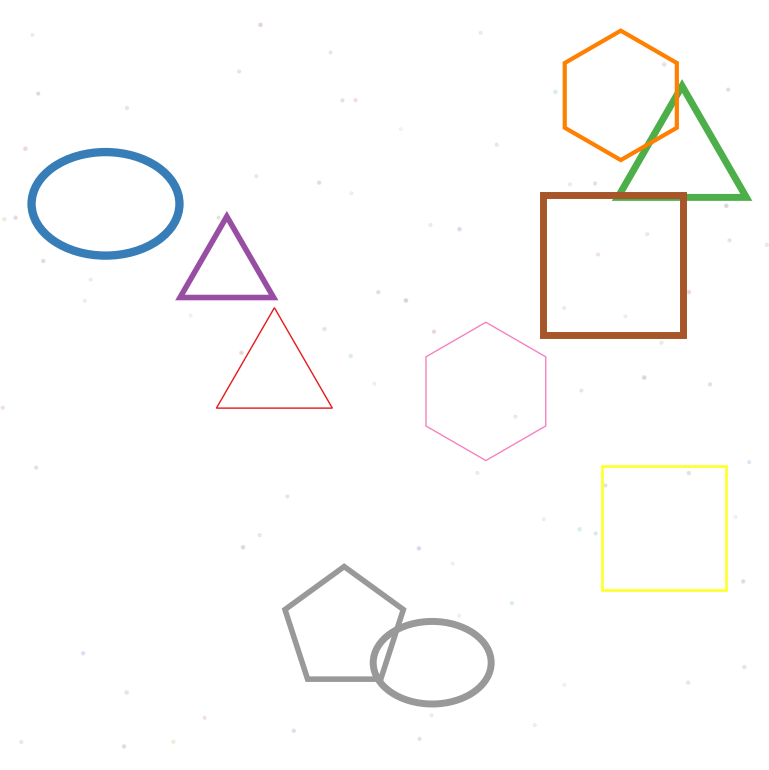[{"shape": "triangle", "thickness": 0.5, "radius": 0.43, "center": [0.356, 0.513]}, {"shape": "oval", "thickness": 3, "radius": 0.48, "center": [0.137, 0.735]}, {"shape": "triangle", "thickness": 2.5, "radius": 0.48, "center": [0.886, 0.792]}, {"shape": "triangle", "thickness": 2, "radius": 0.35, "center": [0.295, 0.649]}, {"shape": "hexagon", "thickness": 1.5, "radius": 0.42, "center": [0.806, 0.876]}, {"shape": "square", "thickness": 1, "radius": 0.4, "center": [0.863, 0.314]}, {"shape": "square", "thickness": 2.5, "radius": 0.46, "center": [0.797, 0.655]}, {"shape": "hexagon", "thickness": 0.5, "radius": 0.45, "center": [0.631, 0.492]}, {"shape": "oval", "thickness": 2.5, "radius": 0.38, "center": [0.561, 0.139]}, {"shape": "pentagon", "thickness": 2, "radius": 0.4, "center": [0.447, 0.183]}]